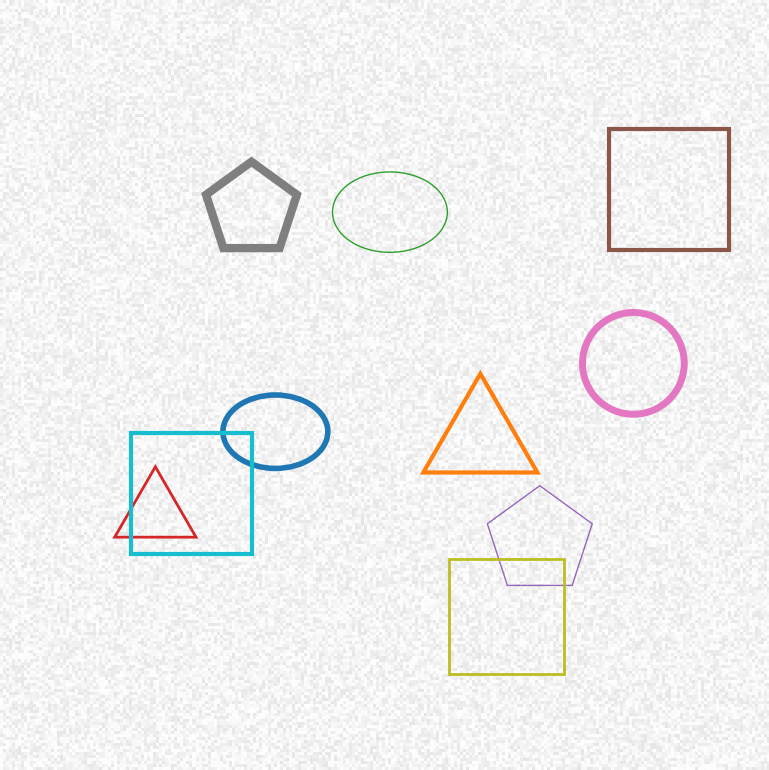[{"shape": "oval", "thickness": 2, "radius": 0.34, "center": [0.358, 0.439]}, {"shape": "triangle", "thickness": 1.5, "radius": 0.43, "center": [0.624, 0.429]}, {"shape": "oval", "thickness": 0.5, "radius": 0.37, "center": [0.506, 0.725]}, {"shape": "triangle", "thickness": 1, "radius": 0.3, "center": [0.202, 0.333]}, {"shape": "pentagon", "thickness": 0.5, "radius": 0.36, "center": [0.701, 0.298]}, {"shape": "square", "thickness": 1.5, "radius": 0.39, "center": [0.868, 0.754]}, {"shape": "circle", "thickness": 2.5, "radius": 0.33, "center": [0.823, 0.528]}, {"shape": "pentagon", "thickness": 3, "radius": 0.31, "center": [0.327, 0.728]}, {"shape": "square", "thickness": 1, "radius": 0.37, "center": [0.658, 0.199]}, {"shape": "square", "thickness": 1.5, "radius": 0.39, "center": [0.248, 0.359]}]